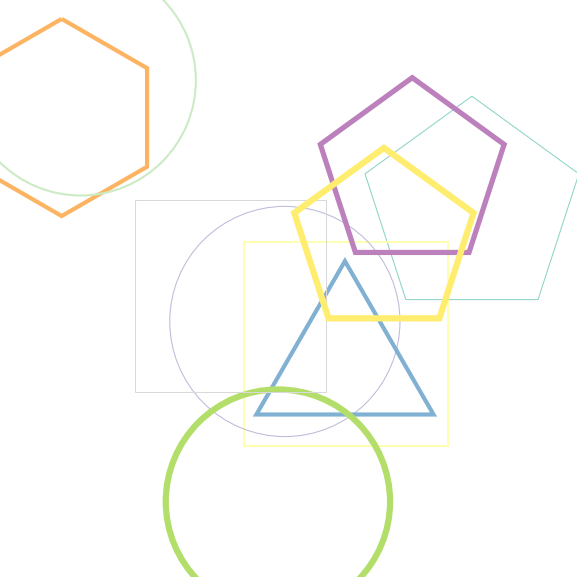[{"shape": "pentagon", "thickness": 0.5, "radius": 0.97, "center": [0.817, 0.638]}, {"shape": "square", "thickness": 1, "radius": 0.88, "center": [0.599, 0.403]}, {"shape": "circle", "thickness": 0.5, "radius": 1.0, "center": [0.493, 0.442]}, {"shape": "triangle", "thickness": 2, "radius": 0.89, "center": [0.597, 0.37]}, {"shape": "hexagon", "thickness": 2, "radius": 0.85, "center": [0.107, 0.796]}, {"shape": "circle", "thickness": 3, "radius": 0.97, "center": [0.481, 0.131]}, {"shape": "square", "thickness": 0.5, "radius": 0.83, "center": [0.399, 0.486]}, {"shape": "pentagon", "thickness": 2.5, "radius": 0.84, "center": [0.714, 0.697]}, {"shape": "circle", "thickness": 1, "radius": 1.0, "center": [0.14, 0.86]}, {"shape": "pentagon", "thickness": 3, "radius": 0.82, "center": [0.665, 0.58]}]